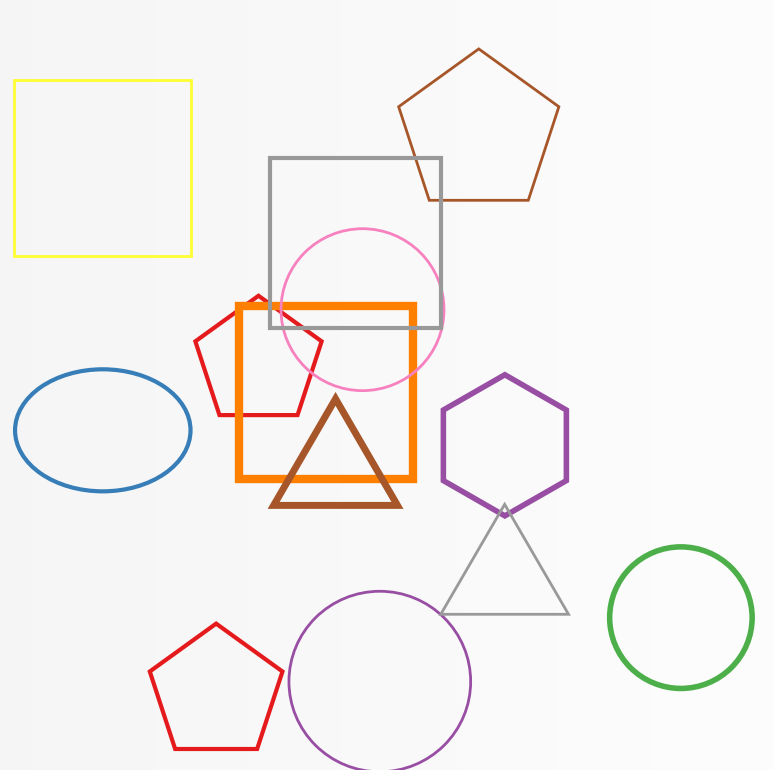[{"shape": "pentagon", "thickness": 1.5, "radius": 0.43, "center": [0.334, 0.53]}, {"shape": "pentagon", "thickness": 1.5, "radius": 0.45, "center": [0.279, 0.1]}, {"shape": "oval", "thickness": 1.5, "radius": 0.57, "center": [0.133, 0.441]}, {"shape": "circle", "thickness": 2, "radius": 0.46, "center": [0.879, 0.198]}, {"shape": "hexagon", "thickness": 2, "radius": 0.46, "center": [0.651, 0.422]}, {"shape": "circle", "thickness": 1, "radius": 0.59, "center": [0.49, 0.115]}, {"shape": "square", "thickness": 3, "radius": 0.56, "center": [0.42, 0.49]}, {"shape": "square", "thickness": 1, "radius": 0.57, "center": [0.132, 0.782]}, {"shape": "triangle", "thickness": 2.5, "radius": 0.46, "center": [0.433, 0.39]}, {"shape": "pentagon", "thickness": 1, "radius": 0.54, "center": [0.618, 0.828]}, {"shape": "circle", "thickness": 1, "radius": 0.53, "center": [0.468, 0.598]}, {"shape": "square", "thickness": 1.5, "radius": 0.55, "center": [0.459, 0.685]}, {"shape": "triangle", "thickness": 1, "radius": 0.48, "center": [0.651, 0.25]}]